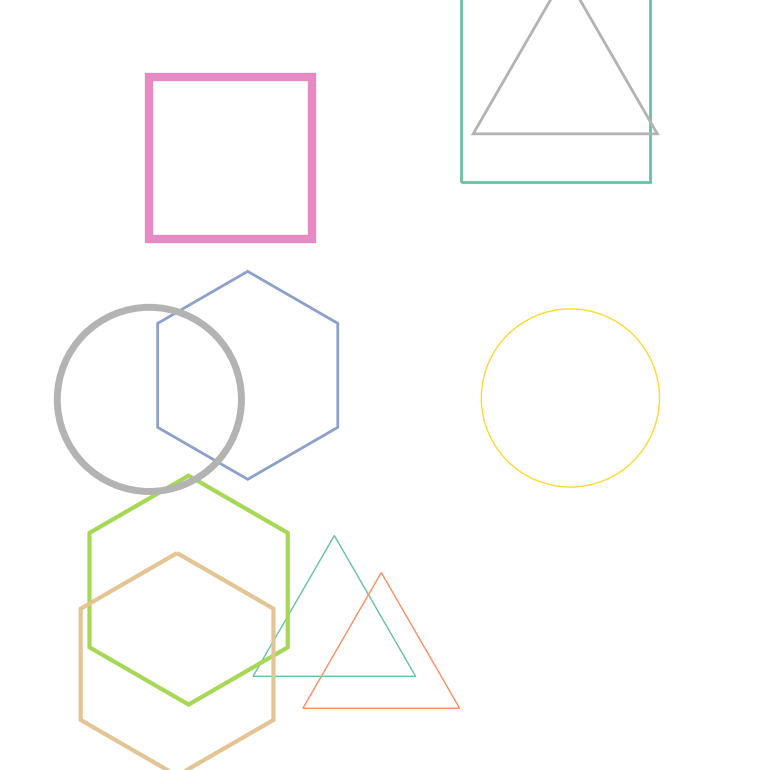[{"shape": "square", "thickness": 1, "radius": 0.61, "center": [0.722, 0.887]}, {"shape": "triangle", "thickness": 0.5, "radius": 0.61, "center": [0.434, 0.183]}, {"shape": "triangle", "thickness": 0.5, "radius": 0.59, "center": [0.495, 0.139]}, {"shape": "hexagon", "thickness": 1, "radius": 0.68, "center": [0.322, 0.513]}, {"shape": "square", "thickness": 3, "radius": 0.53, "center": [0.299, 0.795]}, {"shape": "hexagon", "thickness": 1.5, "radius": 0.74, "center": [0.245, 0.234]}, {"shape": "circle", "thickness": 0.5, "radius": 0.58, "center": [0.741, 0.483]}, {"shape": "hexagon", "thickness": 1.5, "radius": 0.72, "center": [0.23, 0.137]}, {"shape": "triangle", "thickness": 1, "radius": 0.69, "center": [0.734, 0.895]}, {"shape": "circle", "thickness": 2.5, "radius": 0.6, "center": [0.194, 0.481]}]